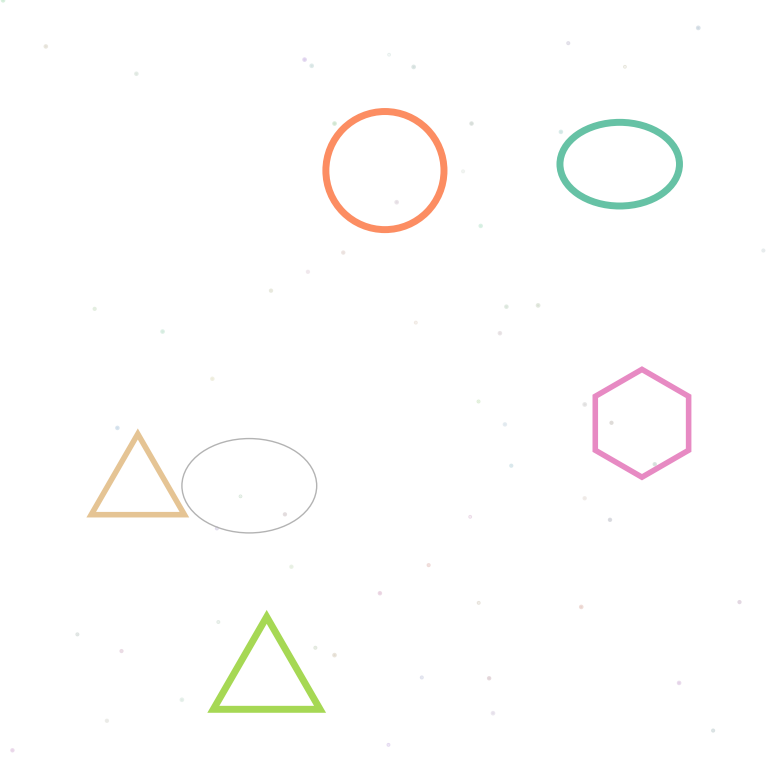[{"shape": "oval", "thickness": 2.5, "radius": 0.39, "center": [0.805, 0.787]}, {"shape": "circle", "thickness": 2.5, "radius": 0.38, "center": [0.5, 0.778]}, {"shape": "hexagon", "thickness": 2, "radius": 0.35, "center": [0.834, 0.45]}, {"shape": "triangle", "thickness": 2.5, "radius": 0.4, "center": [0.346, 0.119]}, {"shape": "triangle", "thickness": 2, "radius": 0.35, "center": [0.179, 0.367]}, {"shape": "oval", "thickness": 0.5, "radius": 0.44, "center": [0.324, 0.369]}]